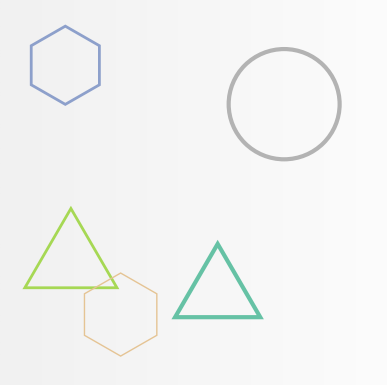[{"shape": "triangle", "thickness": 3, "radius": 0.63, "center": [0.562, 0.24]}, {"shape": "hexagon", "thickness": 2, "radius": 0.51, "center": [0.169, 0.83]}, {"shape": "triangle", "thickness": 2, "radius": 0.69, "center": [0.183, 0.321]}, {"shape": "hexagon", "thickness": 1, "radius": 0.54, "center": [0.311, 0.183]}, {"shape": "circle", "thickness": 3, "radius": 0.72, "center": [0.733, 0.729]}]